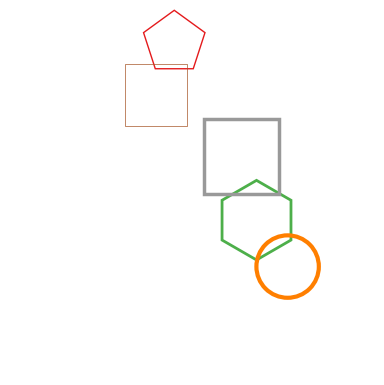[{"shape": "pentagon", "thickness": 1, "radius": 0.42, "center": [0.453, 0.889]}, {"shape": "hexagon", "thickness": 2, "radius": 0.52, "center": [0.666, 0.428]}, {"shape": "circle", "thickness": 3, "radius": 0.41, "center": [0.747, 0.308]}, {"shape": "square", "thickness": 0.5, "radius": 0.41, "center": [0.405, 0.753]}, {"shape": "square", "thickness": 2.5, "radius": 0.49, "center": [0.626, 0.593]}]